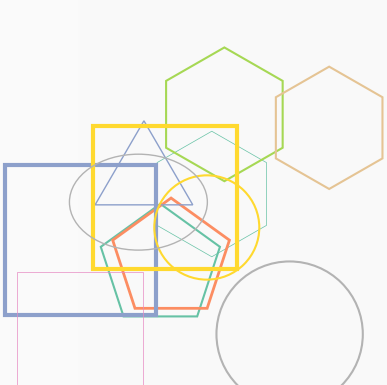[{"shape": "pentagon", "thickness": 1.5, "radius": 0.81, "center": [0.414, 0.309]}, {"shape": "hexagon", "thickness": 0.5, "radius": 0.82, "center": [0.547, 0.496]}, {"shape": "pentagon", "thickness": 2, "radius": 0.79, "center": [0.441, 0.327]}, {"shape": "triangle", "thickness": 1, "radius": 0.73, "center": [0.371, 0.541]}, {"shape": "square", "thickness": 3, "radius": 0.97, "center": [0.208, 0.378]}, {"shape": "square", "thickness": 0.5, "radius": 0.81, "center": [0.207, 0.132]}, {"shape": "hexagon", "thickness": 1.5, "radius": 0.87, "center": [0.579, 0.703]}, {"shape": "circle", "thickness": 1.5, "radius": 0.68, "center": [0.534, 0.409]}, {"shape": "square", "thickness": 3, "radius": 0.93, "center": [0.426, 0.487]}, {"shape": "hexagon", "thickness": 1.5, "radius": 0.79, "center": [0.849, 0.668]}, {"shape": "circle", "thickness": 1.5, "radius": 0.94, "center": [0.747, 0.132]}, {"shape": "oval", "thickness": 1, "radius": 0.89, "center": [0.357, 0.475]}]